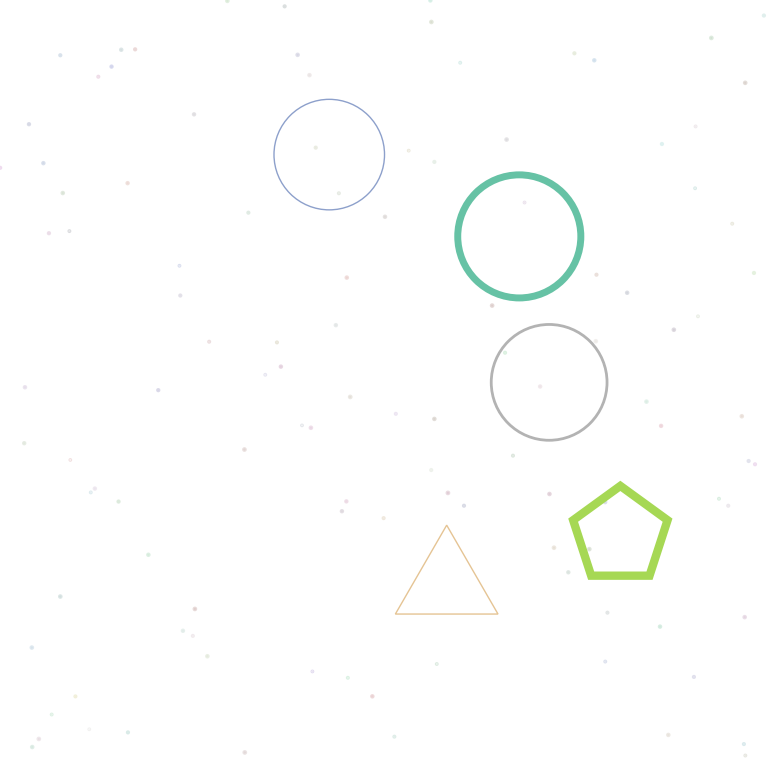[{"shape": "circle", "thickness": 2.5, "radius": 0.4, "center": [0.674, 0.693]}, {"shape": "circle", "thickness": 0.5, "radius": 0.36, "center": [0.428, 0.799]}, {"shape": "pentagon", "thickness": 3, "radius": 0.32, "center": [0.806, 0.305]}, {"shape": "triangle", "thickness": 0.5, "radius": 0.38, "center": [0.58, 0.241]}, {"shape": "circle", "thickness": 1, "radius": 0.38, "center": [0.713, 0.503]}]